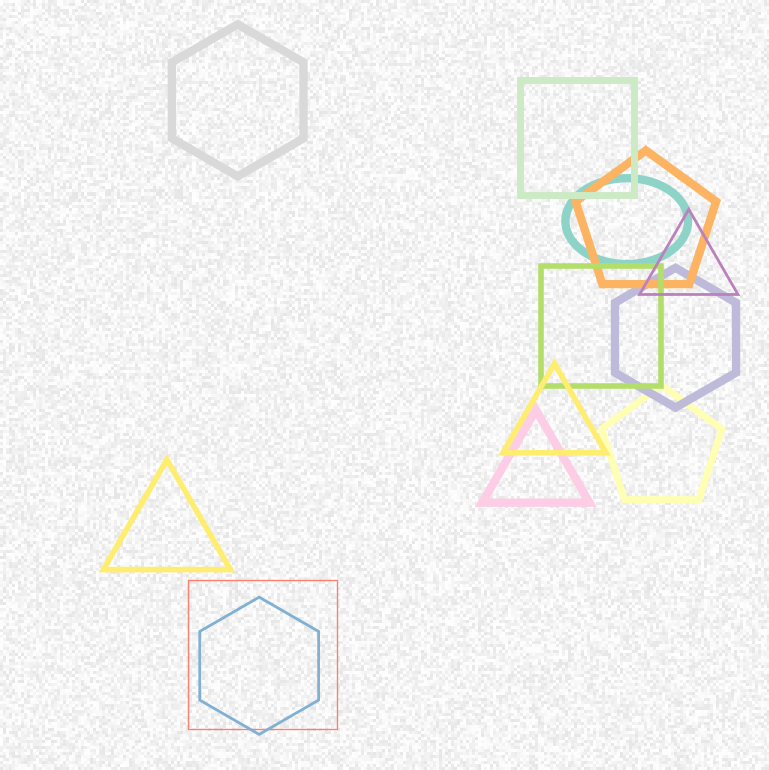[{"shape": "oval", "thickness": 3, "radius": 0.4, "center": [0.814, 0.713]}, {"shape": "pentagon", "thickness": 2.5, "radius": 0.41, "center": [0.859, 0.418]}, {"shape": "hexagon", "thickness": 3, "radius": 0.45, "center": [0.877, 0.561]}, {"shape": "square", "thickness": 0.5, "radius": 0.48, "center": [0.341, 0.15]}, {"shape": "hexagon", "thickness": 1, "radius": 0.45, "center": [0.337, 0.135]}, {"shape": "pentagon", "thickness": 3, "radius": 0.48, "center": [0.839, 0.709]}, {"shape": "square", "thickness": 2, "radius": 0.39, "center": [0.781, 0.577]}, {"shape": "triangle", "thickness": 3, "radius": 0.4, "center": [0.696, 0.387]}, {"shape": "hexagon", "thickness": 3, "radius": 0.49, "center": [0.309, 0.87]}, {"shape": "triangle", "thickness": 1, "radius": 0.37, "center": [0.895, 0.654]}, {"shape": "square", "thickness": 2.5, "radius": 0.37, "center": [0.749, 0.822]}, {"shape": "triangle", "thickness": 2, "radius": 0.48, "center": [0.217, 0.308]}, {"shape": "triangle", "thickness": 2, "radius": 0.39, "center": [0.72, 0.451]}]